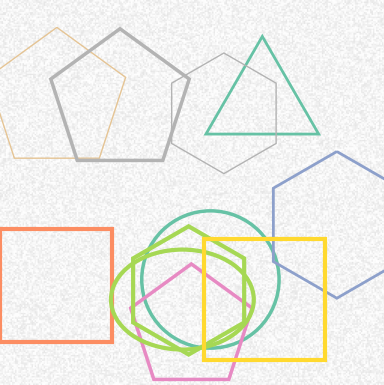[{"shape": "triangle", "thickness": 2, "radius": 0.85, "center": [0.681, 0.736]}, {"shape": "circle", "thickness": 2.5, "radius": 0.89, "center": [0.547, 0.274]}, {"shape": "square", "thickness": 3, "radius": 0.73, "center": [0.145, 0.259]}, {"shape": "hexagon", "thickness": 2, "radius": 0.95, "center": [0.875, 0.416]}, {"shape": "pentagon", "thickness": 2.5, "radius": 0.83, "center": [0.497, 0.149]}, {"shape": "oval", "thickness": 3, "radius": 0.93, "center": [0.474, 0.222]}, {"shape": "hexagon", "thickness": 3, "radius": 0.83, "center": [0.49, 0.246]}, {"shape": "square", "thickness": 3, "radius": 0.78, "center": [0.687, 0.223]}, {"shape": "pentagon", "thickness": 1, "radius": 0.94, "center": [0.148, 0.741]}, {"shape": "pentagon", "thickness": 2.5, "radius": 0.95, "center": [0.312, 0.736]}, {"shape": "hexagon", "thickness": 1, "radius": 0.78, "center": [0.582, 0.706]}]